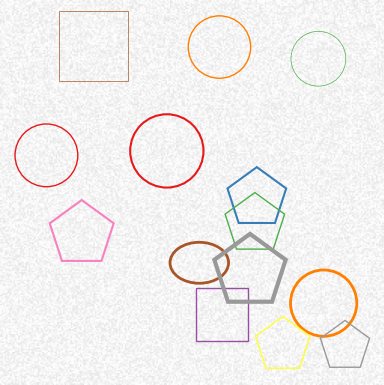[{"shape": "circle", "thickness": 1.5, "radius": 0.48, "center": [0.433, 0.608]}, {"shape": "circle", "thickness": 1, "radius": 0.41, "center": [0.121, 0.596]}, {"shape": "pentagon", "thickness": 1.5, "radius": 0.4, "center": [0.667, 0.486]}, {"shape": "circle", "thickness": 0.5, "radius": 0.36, "center": [0.827, 0.847]}, {"shape": "pentagon", "thickness": 1, "radius": 0.41, "center": [0.662, 0.419]}, {"shape": "square", "thickness": 1, "radius": 0.34, "center": [0.576, 0.183]}, {"shape": "circle", "thickness": 1, "radius": 0.41, "center": [0.57, 0.878]}, {"shape": "circle", "thickness": 2, "radius": 0.43, "center": [0.841, 0.213]}, {"shape": "pentagon", "thickness": 1, "radius": 0.37, "center": [0.734, 0.104]}, {"shape": "square", "thickness": 0.5, "radius": 0.45, "center": [0.243, 0.88]}, {"shape": "oval", "thickness": 2, "radius": 0.38, "center": [0.518, 0.317]}, {"shape": "pentagon", "thickness": 1.5, "radius": 0.44, "center": [0.212, 0.393]}, {"shape": "pentagon", "thickness": 3, "radius": 0.49, "center": [0.649, 0.295]}, {"shape": "pentagon", "thickness": 1, "radius": 0.34, "center": [0.896, 0.1]}]